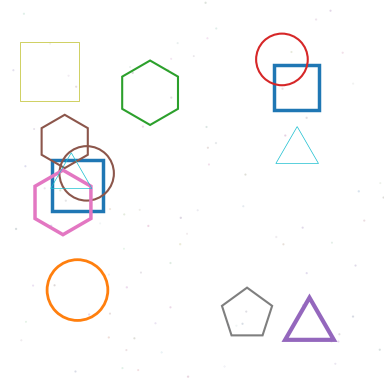[{"shape": "square", "thickness": 2.5, "radius": 0.3, "center": [0.77, 0.773]}, {"shape": "square", "thickness": 2.5, "radius": 0.33, "center": [0.202, 0.519]}, {"shape": "circle", "thickness": 2, "radius": 0.39, "center": [0.201, 0.247]}, {"shape": "hexagon", "thickness": 1.5, "radius": 0.42, "center": [0.39, 0.759]}, {"shape": "circle", "thickness": 1.5, "radius": 0.34, "center": [0.732, 0.846]}, {"shape": "triangle", "thickness": 3, "radius": 0.37, "center": [0.804, 0.154]}, {"shape": "circle", "thickness": 1.5, "radius": 0.35, "center": [0.225, 0.55]}, {"shape": "hexagon", "thickness": 1.5, "radius": 0.35, "center": [0.168, 0.633]}, {"shape": "hexagon", "thickness": 2.5, "radius": 0.42, "center": [0.164, 0.474]}, {"shape": "pentagon", "thickness": 1.5, "radius": 0.34, "center": [0.642, 0.184]}, {"shape": "square", "thickness": 0.5, "radius": 0.38, "center": [0.129, 0.814]}, {"shape": "triangle", "thickness": 0.5, "radius": 0.31, "center": [0.185, 0.541]}, {"shape": "triangle", "thickness": 0.5, "radius": 0.32, "center": [0.772, 0.607]}]